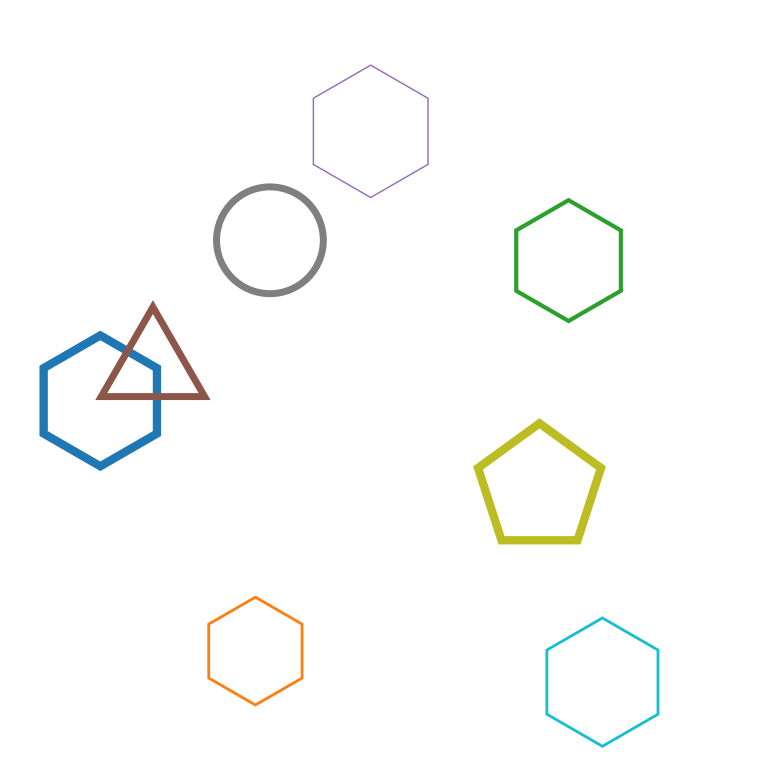[{"shape": "hexagon", "thickness": 3, "radius": 0.42, "center": [0.13, 0.479]}, {"shape": "hexagon", "thickness": 1, "radius": 0.35, "center": [0.332, 0.154]}, {"shape": "hexagon", "thickness": 1.5, "radius": 0.39, "center": [0.738, 0.662]}, {"shape": "hexagon", "thickness": 0.5, "radius": 0.43, "center": [0.481, 0.829]}, {"shape": "triangle", "thickness": 2.5, "radius": 0.39, "center": [0.199, 0.524]}, {"shape": "circle", "thickness": 2.5, "radius": 0.35, "center": [0.351, 0.688]}, {"shape": "pentagon", "thickness": 3, "radius": 0.42, "center": [0.701, 0.366]}, {"shape": "hexagon", "thickness": 1, "radius": 0.42, "center": [0.782, 0.114]}]